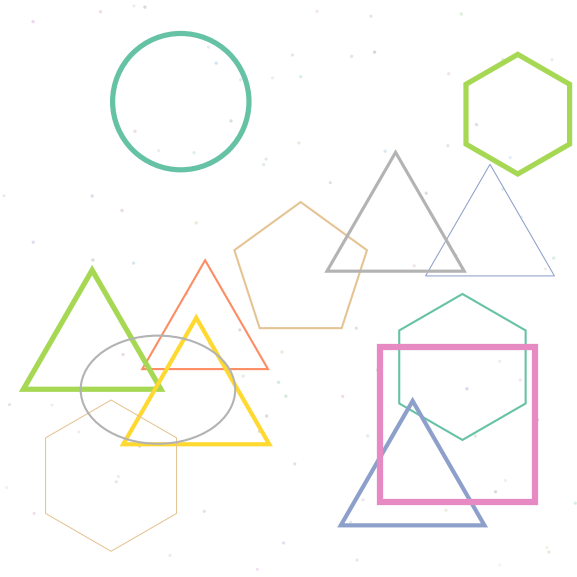[{"shape": "circle", "thickness": 2.5, "radius": 0.59, "center": [0.313, 0.823]}, {"shape": "hexagon", "thickness": 1, "radius": 0.63, "center": [0.801, 0.364]}, {"shape": "triangle", "thickness": 1, "radius": 0.63, "center": [0.355, 0.423]}, {"shape": "triangle", "thickness": 2, "radius": 0.72, "center": [0.715, 0.161]}, {"shape": "triangle", "thickness": 0.5, "radius": 0.64, "center": [0.848, 0.586]}, {"shape": "square", "thickness": 3, "radius": 0.67, "center": [0.792, 0.263]}, {"shape": "hexagon", "thickness": 2.5, "radius": 0.52, "center": [0.897, 0.801]}, {"shape": "triangle", "thickness": 2.5, "radius": 0.69, "center": [0.16, 0.394]}, {"shape": "triangle", "thickness": 2, "radius": 0.73, "center": [0.34, 0.303]}, {"shape": "hexagon", "thickness": 0.5, "radius": 0.65, "center": [0.192, 0.175]}, {"shape": "pentagon", "thickness": 1, "radius": 0.6, "center": [0.521, 0.529]}, {"shape": "oval", "thickness": 1, "radius": 0.67, "center": [0.273, 0.324]}, {"shape": "triangle", "thickness": 1.5, "radius": 0.69, "center": [0.685, 0.598]}]